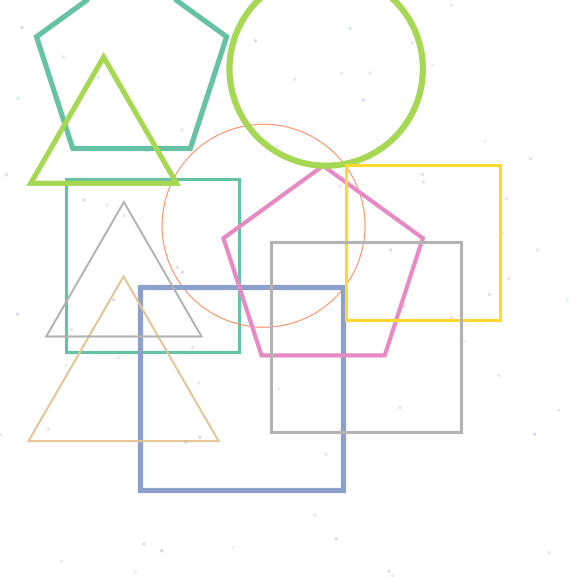[{"shape": "pentagon", "thickness": 2.5, "radius": 0.87, "center": [0.228, 0.882]}, {"shape": "square", "thickness": 1.5, "radius": 0.75, "center": [0.264, 0.54]}, {"shape": "circle", "thickness": 0.5, "radius": 0.88, "center": [0.456, 0.608]}, {"shape": "square", "thickness": 2.5, "radius": 0.88, "center": [0.418, 0.326]}, {"shape": "pentagon", "thickness": 2, "radius": 0.91, "center": [0.56, 0.531]}, {"shape": "triangle", "thickness": 2.5, "radius": 0.73, "center": [0.179, 0.755]}, {"shape": "circle", "thickness": 3, "radius": 0.84, "center": [0.565, 0.88]}, {"shape": "square", "thickness": 1.5, "radius": 0.67, "center": [0.733, 0.579]}, {"shape": "triangle", "thickness": 1, "radius": 0.95, "center": [0.214, 0.33]}, {"shape": "triangle", "thickness": 1, "radius": 0.78, "center": [0.215, 0.494]}, {"shape": "square", "thickness": 1.5, "radius": 0.82, "center": [0.633, 0.416]}]